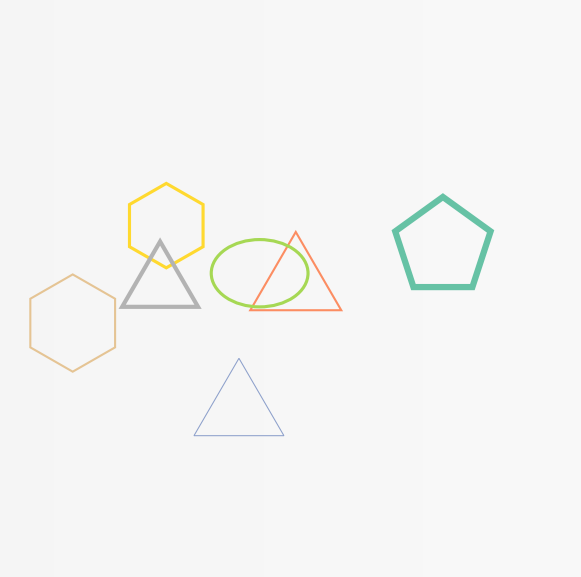[{"shape": "pentagon", "thickness": 3, "radius": 0.43, "center": [0.762, 0.572]}, {"shape": "triangle", "thickness": 1, "radius": 0.45, "center": [0.509, 0.507]}, {"shape": "triangle", "thickness": 0.5, "radius": 0.45, "center": [0.411, 0.289]}, {"shape": "oval", "thickness": 1.5, "radius": 0.42, "center": [0.447, 0.526]}, {"shape": "hexagon", "thickness": 1.5, "radius": 0.37, "center": [0.286, 0.608]}, {"shape": "hexagon", "thickness": 1, "radius": 0.42, "center": [0.125, 0.44]}, {"shape": "triangle", "thickness": 2, "radius": 0.38, "center": [0.275, 0.506]}]